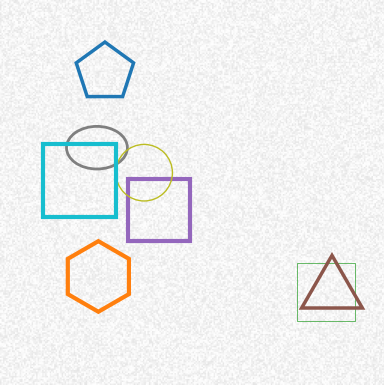[{"shape": "pentagon", "thickness": 2.5, "radius": 0.39, "center": [0.272, 0.812]}, {"shape": "hexagon", "thickness": 3, "radius": 0.46, "center": [0.256, 0.282]}, {"shape": "square", "thickness": 0.5, "radius": 0.38, "center": [0.846, 0.241]}, {"shape": "square", "thickness": 3, "radius": 0.4, "center": [0.414, 0.455]}, {"shape": "triangle", "thickness": 2.5, "radius": 0.46, "center": [0.862, 0.246]}, {"shape": "oval", "thickness": 2, "radius": 0.4, "center": [0.252, 0.616]}, {"shape": "circle", "thickness": 1, "radius": 0.37, "center": [0.374, 0.551]}, {"shape": "square", "thickness": 3, "radius": 0.47, "center": [0.206, 0.531]}]